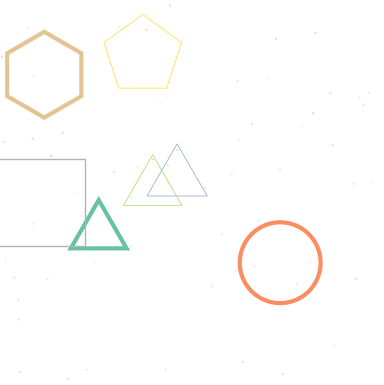[{"shape": "triangle", "thickness": 3, "radius": 0.42, "center": [0.256, 0.397]}, {"shape": "circle", "thickness": 3, "radius": 0.52, "center": [0.728, 0.318]}, {"shape": "triangle", "thickness": 0.5, "radius": 0.45, "center": [0.46, 0.536]}, {"shape": "triangle", "thickness": 0.5, "radius": 0.44, "center": [0.397, 0.511]}, {"shape": "pentagon", "thickness": 0.5, "radius": 0.53, "center": [0.371, 0.857]}, {"shape": "hexagon", "thickness": 3, "radius": 0.56, "center": [0.115, 0.806]}, {"shape": "square", "thickness": 1, "radius": 0.56, "center": [0.108, 0.474]}]